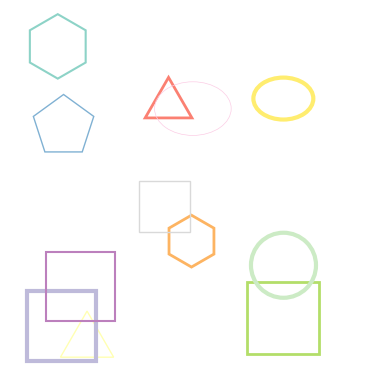[{"shape": "hexagon", "thickness": 1.5, "radius": 0.42, "center": [0.15, 0.879]}, {"shape": "triangle", "thickness": 1, "radius": 0.4, "center": [0.226, 0.112]}, {"shape": "square", "thickness": 3, "radius": 0.45, "center": [0.16, 0.154]}, {"shape": "triangle", "thickness": 2, "radius": 0.35, "center": [0.438, 0.729]}, {"shape": "pentagon", "thickness": 1, "radius": 0.41, "center": [0.165, 0.672]}, {"shape": "hexagon", "thickness": 2, "radius": 0.34, "center": [0.497, 0.374]}, {"shape": "square", "thickness": 2, "radius": 0.47, "center": [0.736, 0.175]}, {"shape": "oval", "thickness": 0.5, "radius": 0.5, "center": [0.501, 0.718]}, {"shape": "square", "thickness": 1, "radius": 0.33, "center": [0.428, 0.463]}, {"shape": "square", "thickness": 1.5, "radius": 0.45, "center": [0.209, 0.256]}, {"shape": "circle", "thickness": 3, "radius": 0.42, "center": [0.736, 0.311]}, {"shape": "oval", "thickness": 3, "radius": 0.39, "center": [0.736, 0.744]}]